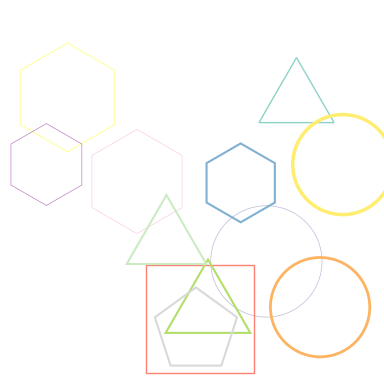[{"shape": "triangle", "thickness": 1, "radius": 0.56, "center": [0.77, 0.738]}, {"shape": "hexagon", "thickness": 1, "radius": 0.71, "center": [0.175, 0.747]}, {"shape": "circle", "thickness": 0.5, "radius": 0.72, "center": [0.692, 0.321]}, {"shape": "square", "thickness": 1, "radius": 0.7, "center": [0.52, 0.171]}, {"shape": "hexagon", "thickness": 1.5, "radius": 0.51, "center": [0.625, 0.525]}, {"shape": "circle", "thickness": 2, "radius": 0.64, "center": [0.831, 0.202]}, {"shape": "triangle", "thickness": 1.5, "radius": 0.64, "center": [0.54, 0.199]}, {"shape": "hexagon", "thickness": 0.5, "radius": 0.68, "center": [0.356, 0.529]}, {"shape": "pentagon", "thickness": 1.5, "radius": 0.56, "center": [0.509, 0.141]}, {"shape": "hexagon", "thickness": 0.5, "radius": 0.53, "center": [0.12, 0.573]}, {"shape": "triangle", "thickness": 1.5, "radius": 0.6, "center": [0.432, 0.374]}, {"shape": "circle", "thickness": 2.5, "radius": 0.65, "center": [0.89, 0.573]}]